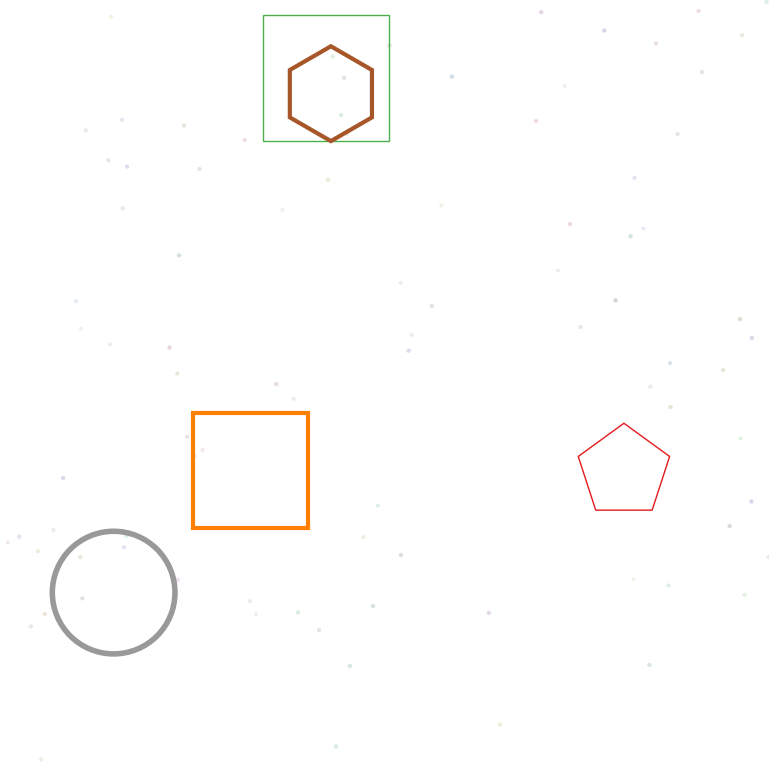[{"shape": "pentagon", "thickness": 0.5, "radius": 0.31, "center": [0.81, 0.388]}, {"shape": "square", "thickness": 0.5, "radius": 0.41, "center": [0.423, 0.899]}, {"shape": "square", "thickness": 1.5, "radius": 0.37, "center": [0.325, 0.389]}, {"shape": "hexagon", "thickness": 1.5, "radius": 0.31, "center": [0.43, 0.878]}, {"shape": "circle", "thickness": 2, "radius": 0.4, "center": [0.148, 0.23]}]